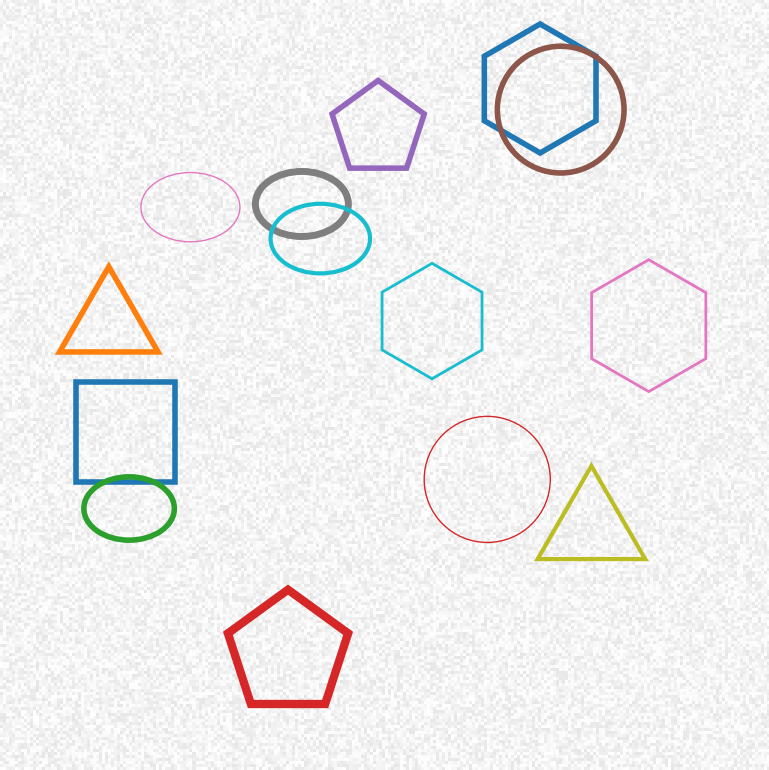[{"shape": "hexagon", "thickness": 2, "radius": 0.42, "center": [0.701, 0.885]}, {"shape": "square", "thickness": 2, "radius": 0.32, "center": [0.163, 0.439]}, {"shape": "triangle", "thickness": 2, "radius": 0.37, "center": [0.141, 0.58]}, {"shape": "oval", "thickness": 2, "radius": 0.29, "center": [0.168, 0.34]}, {"shape": "pentagon", "thickness": 3, "radius": 0.41, "center": [0.374, 0.152]}, {"shape": "circle", "thickness": 0.5, "radius": 0.41, "center": [0.633, 0.377]}, {"shape": "pentagon", "thickness": 2, "radius": 0.31, "center": [0.491, 0.833]}, {"shape": "circle", "thickness": 2, "radius": 0.41, "center": [0.728, 0.858]}, {"shape": "hexagon", "thickness": 1, "radius": 0.43, "center": [0.843, 0.577]}, {"shape": "oval", "thickness": 0.5, "radius": 0.32, "center": [0.247, 0.731]}, {"shape": "oval", "thickness": 2.5, "radius": 0.3, "center": [0.392, 0.735]}, {"shape": "triangle", "thickness": 1.5, "radius": 0.4, "center": [0.768, 0.314]}, {"shape": "oval", "thickness": 1.5, "radius": 0.32, "center": [0.416, 0.69]}, {"shape": "hexagon", "thickness": 1, "radius": 0.37, "center": [0.561, 0.583]}]